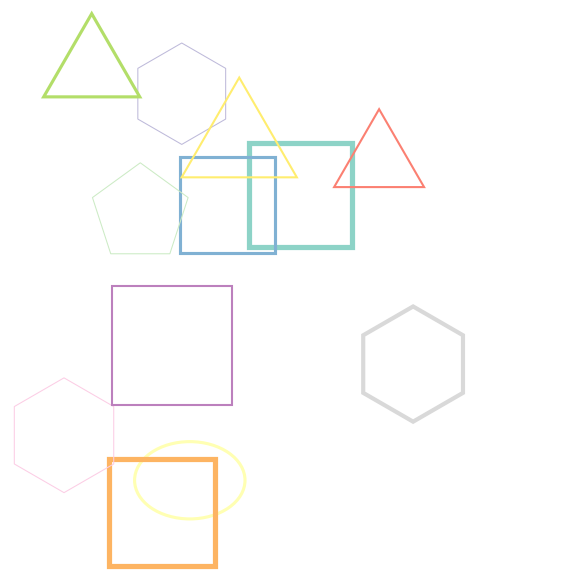[{"shape": "square", "thickness": 2.5, "radius": 0.45, "center": [0.52, 0.662]}, {"shape": "oval", "thickness": 1.5, "radius": 0.48, "center": [0.329, 0.167]}, {"shape": "hexagon", "thickness": 0.5, "radius": 0.44, "center": [0.315, 0.837]}, {"shape": "triangle", "thickness": 1, "radius": 0.45, "center": [0.656, 0.72]}, {"shape": "square", "thickness": 1.5, "radius": 0.41, "center": [0.394, 0.644]}, {"shape": "square", "thickness": 2.5, "radius": 0.46, "center": [0.28, 0.112]}, {"shape": "triangle", "thickness": 1.5, "radius": 0.48, "center": [0.159, 0.879]}, {"shape": "hexagon", "thickness": 0.5, "radius": 0.5, "center": [0.111, 0.245]}, {"shape": "hexagon", "thickness": 2, "radius": 0.5, "center": [0.715, 0.369]}, {"shape": "square", "thickness": 1, "radius": 0.52, "center": [0.298, 0.401]}, {"shape": "pentagon", "thickness": 0.5, "radius": 0.44, "center": [0.243, 0.63]}, {"shape": "triangle", "thickness": 1, "radius": 0.58, "center": [0.414, 0.75]}]